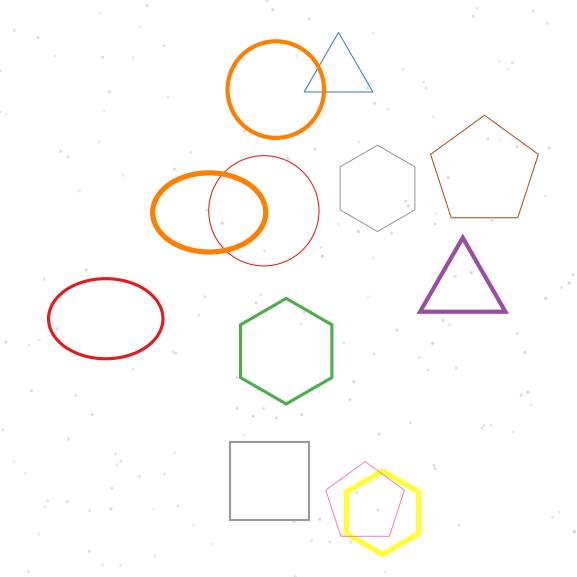[{"shape": "circle", "thickness": 0.5, "radius": 0.48, "center": [0.457, 0.634]}, {"shape": "oval", "thickness": 1.5, "radius": 0.5, "center": [0.183, 0.447]}, {"shape": "triangle", "thickness": 0.5, "radius": 0.34, "center": [0.586, 0.874]}, {"shape": "hexagon", "thickness": 1.5, "radius": 0.46, "center": [0.496, 0.391]}, {"shape": "triangle", "thickness": 2, "radius": 0.43, "center": [0.801, 0.502]}, {"shape": "circle", "thickness": 2, "radius": 0.42, "center": [0.478, 0.844]}, {"shape": "oval", "thickness": 2.5, "radius": 0.49, "center": [0.362, 0.631]}, {"shape": "hexagon", "thickness": 2.5, "radius": 0.36, "center": [0.662, 0.111]}, {"shape": "pentagon", "thickness": 0.5, "radius": 0.49, "center": [0.839, 0.701]}, {"shape": "pentagon", "thickness": 0.5, "radius": 0.36, "center": [0.632, 0.128]}, {"shape": "hexagon", "thickness": 0.5, "radius": 0.37, "center": [0.654, 0.673]}, {"shape": "square", "thickness": 1, "radius": 0.34, "center": [0.466, 0.166]}]